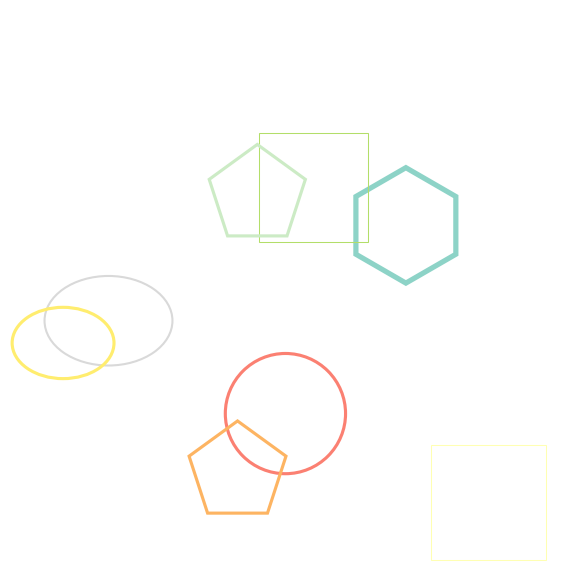[{"shape": "hexagon", "thickness": 2.5, "radius": 0.5, "center": [0.703, 0.609]}, {"shape": "square", "thickness": 0.5, "radius": 0.5, "center": [0.846, 0.129]}, {"shape": "circle", "thickness": 1.5, "radius": 0.52, "center": [0.494, 0.283]}, {"shape": "pentagon", "thickness": 1.5, "radius": 0.44, "center": [0.411, 0.182]}, {"shape": "square", "thickness": 0.5, "radius": 0.47, "center": [0.543, 0.674]}, {"shape": "oval", "thickness": 1, "radius": 0.55, "center": [0.188, 0.444]}, {"shape": "pentagon", "thickness": 1.5, "radius": 0.44, "center": [0.446, 0.661]}, {"shape": "oval", "thickness": 1.5, "radius": 0.44, "center": [0.109, 0.405]}]